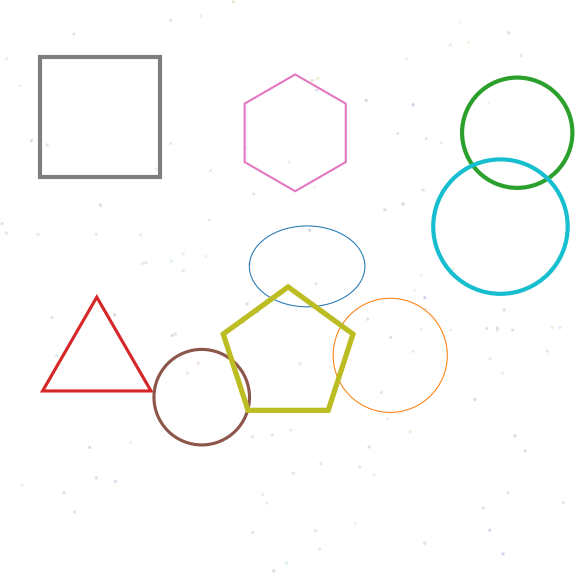[{"shape": "oval", "thickness": 0.5, "radius": 0.5, "center": [0.532, 0.538]}, {"shape": "circle", "thickness": 0.5, "radius": 0.49, "center": [0.676, 0.384]}, {"shape": "circle", "thickness": 2, "radius": 0.48, "center": [0.896, 0.769]}, {"shape": "triangle", "thickness": 1.5, "radius": 0.54, "center": [0.168, 0.376]}, {"shape": "circle", "thickness": 1.5, "radius": 0.41, "center": [0.349, 0.311]}, {"shape": "hexagon", "thickness": 1, "radius": 0.51, "center": [0.511, 0.769]}, {"shape": "square", "thickness": 2, "radius": 0.52, "center": [0.174, 0.797]}, {"shape": "pentagon", "thickness": 2.5, "radius": 0.59, "center": [0.499, 0.384]}, {"shape": "circle", "thickness": 2, "radius": 0.58, "center": [0.867, 0.607]}]